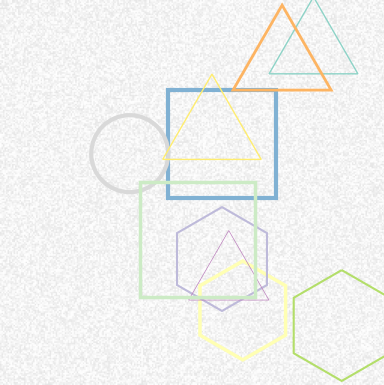[{"shape": "triangle", "thickness": 1, "radius": 0.67, "center": [0.814, 0.875]}, {"shape": "hexagon", "thickness": 2.5, "radius": 0.64, "center": [0.631, 0.194]}, {"shape": "hexagon", "thickness": 1.5, "radius": 0.67, "center": [0.577, 0.327]}, {"shape": "square", "thickness": 3, "radius": 0.7, "center": [0.577, 0.626]}, {"shape": "triangle", "thickness": 2, "radius": 0.74, "center": [0.733, 0.84]}, {"shape": "hexagon", "thickness": 1.5, "radius": 0.72, "center": [0.888, 0.154]}, {"shape": "circle", "thickness": 3, "radius": 0.5, "center": [0.337, 0.601]}, {"shape": "triangle", "thickness": 0.5, "radius": 0.6, "center": [0.594, 0.281]}, {"shape": "square", "thickness": 2.5, "radius": 0.74, "center": [0.513, 0.378]}, {"shape": "triangle", "thickness": 1, "radius": 0.74, "center": [0.551, 0.66]}]